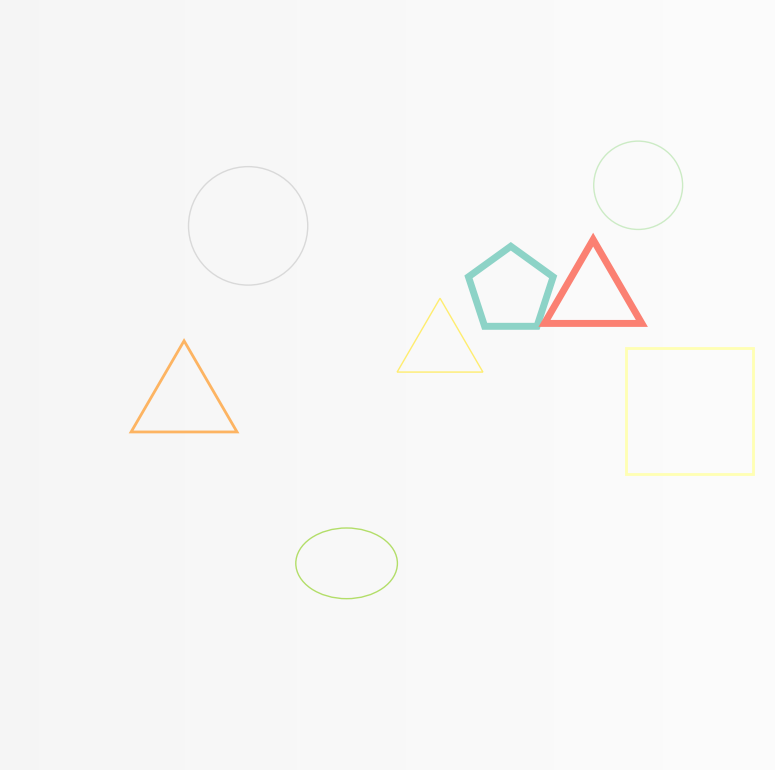[{"shape": "pentagon", "thickness": 2.5, "radius": 0.29, "center": [0.659, 0.623]}, {"shape": "square", "thickness": 1, "radius": 0.41, "center": [0.89, 0.466]}, {"shape": "triangle", "thickness": 2.5, "radius": 0.36, "center": [0.765, 0.616]}, {"shape": "triangle", "thickness": 1, "radius": 0.39, "center": [0.238, 0.478]}, {"shape": "oval", "thickness": 0.5, "radius": 0.33, "center": [0.447, 0.268]}, {"shape": "circle", "thickness": 0.5, "radius": 0.38, "center": [0.32, 0.707]}, {"shape": "circle", "thickness": 0.5, "radius": 0.29, "center": [0.823, 0.759]}, {"shape": "triangle", "thickness": 0.5, "radius": 0.32, "center": [0.568, 0.549]}]